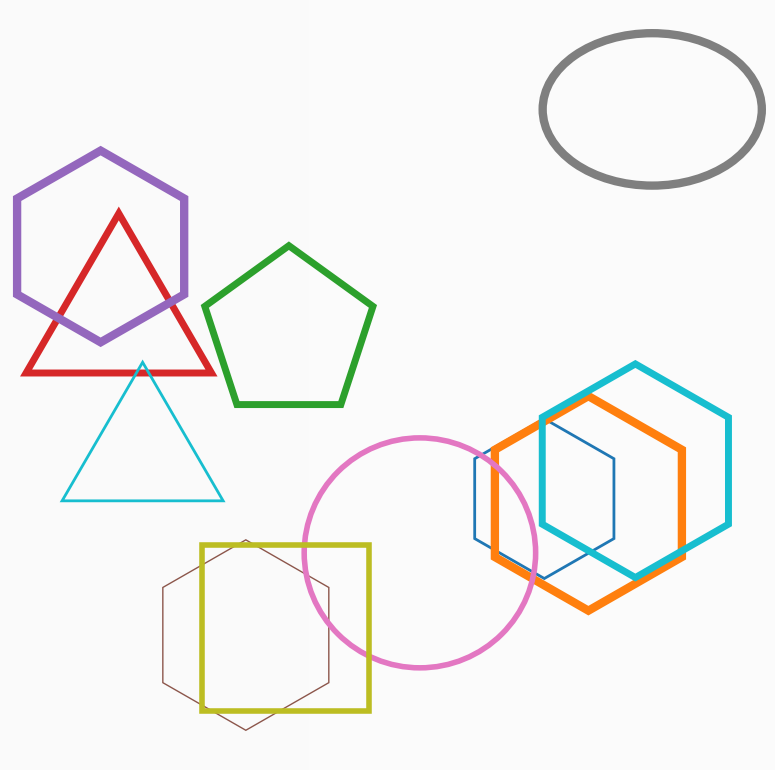[{"shape": "hexagon", "thickness": 1, "radius": 0.52, "center": [0.702, 0.352]}, {"shape": "hexagon", "thickness": 3, "radius": 0.7, "center": [0.759, 0.346]}, {"shape": "pentagon", "thickness": 2.5, "radius": 0.57, "center": [0.373, 0.567]}, {"shape": "triangle", "thickness": 2.5, "radius": 0.69, "center": [0.153, 0.585]}, {"shape": "hexagon", "thickness": 3, "radius": 0.62, "center": [0.13, 0.68]}, {"shape": "hexagon", "thickness": 0.5, "radius": 0.62, "center": [0.317, 0.175]}, {"shape": "circle", "thickness": 2, "radius": 0.75, "center": [0.542, 0.282]}, {"shape": "oval", "thickness": 3, "radius": 0.71, "center": [0.842, 0.858]}, {"shape": "square", "thickness": 2, "radius": 0.54, "center": [0.368, 0.185]}, {"shape": "hexagon", "thickness": 2.5, "radius": 0.69, "center": [0.82, 0.389]}, {"shape": "triangle", "thickness": 1, "radius": 0.6, "center": [0.184, 0.41]}]